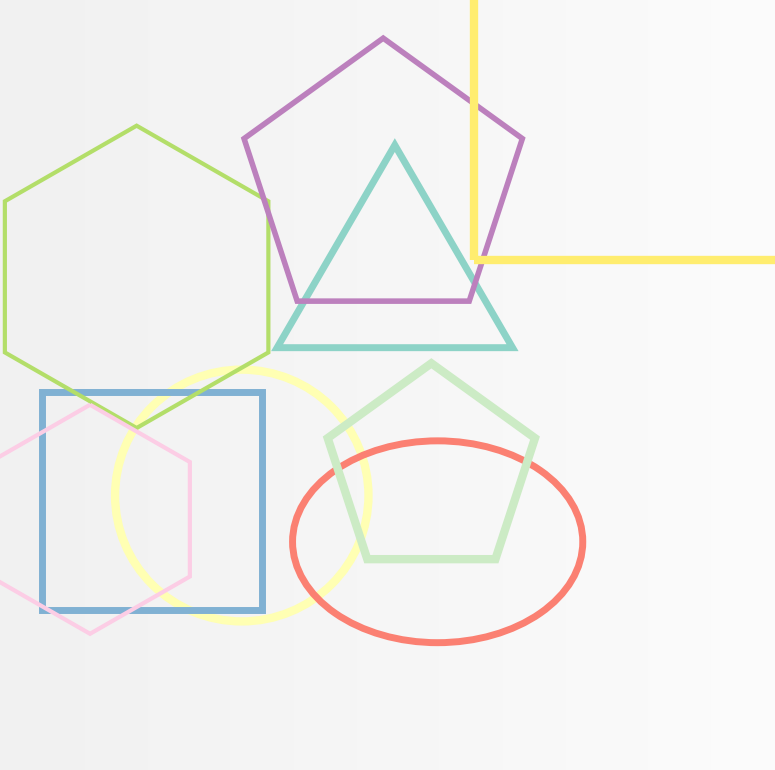[{"shape": "triangle", "thickness": 2.5, "radius": 0.88, "center": [0.509, 0.636]}, {"shape": "circle", "thickness": 3, "radius": 0.82, "center": [0.312, 0.356]}, {"shape": "oval", "thickness": 2.5, "radius": 0.94, "center": [0.565, 0.296]}, {"shape": "square", "thickness": 2.5, "radius": 0.71, "center": [0.196, 0.349]}, {"shape": "hexagon", "thickness": 1.5, "radius": 0.98, "center": [0.176, 0.64]}, {"shape": "hexagon", "thickness": 1.5, "radius": 0.74, "center": [0.116, 0.326]}, {"shape": "pentagon", "thickness": 2, "radius": 0.94, "center": [0.494, 0.762]}, {"shape": "pentagon", "thickness": 3, "radius": 0.7, "center": [0.557, 0.388]}, {"shape": "square", "thickness": 3, "radius": 0.98, "center": [0.808, 0.859]}]